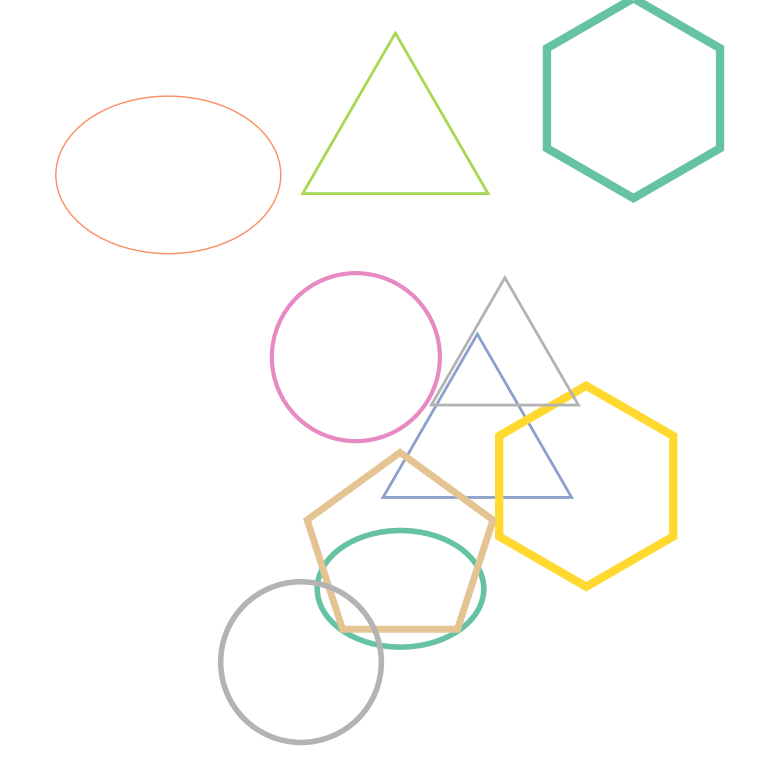[{"shape": "oval", "thickness": 2, "radius": 0.54, "center": [0.52, 0.235]}, {"shape": "hexagon", "thickness": 3, "radius": 0.65, "center": [0.823, 0.872]}, {"shape": "oval", "thickness": 0.5, "radius": 0.73, "center": [0.219, 0.773]}, {"shape": "triangle", "thickness": 1, "radius": 0.71, "center": [0.62, 0.425]}, {"shape": "circle", "thickness": 1.5, "radius": 0.55, "center": [0.462, 0.536]}, {"shape": "triangle", "thickness": 1, "radius": 0.7, "center": [0.513, 0.818]}, {"shape": "hexagon", "thickness": 3, "radius": 0.65, "center": [0.761, 0.369]}, {"shape": "pentagon", "thickness": 2.5, "radius": 0.63, "center": [0.52, 0.285]}, {"shape": "circle", "thickness": 2, "radius": 0.52, "center": [0.391, 0.14]}, {"shape": "triangle", "thickness": 1, "radius": 0.55, "center": [0.656, 0.529]}]